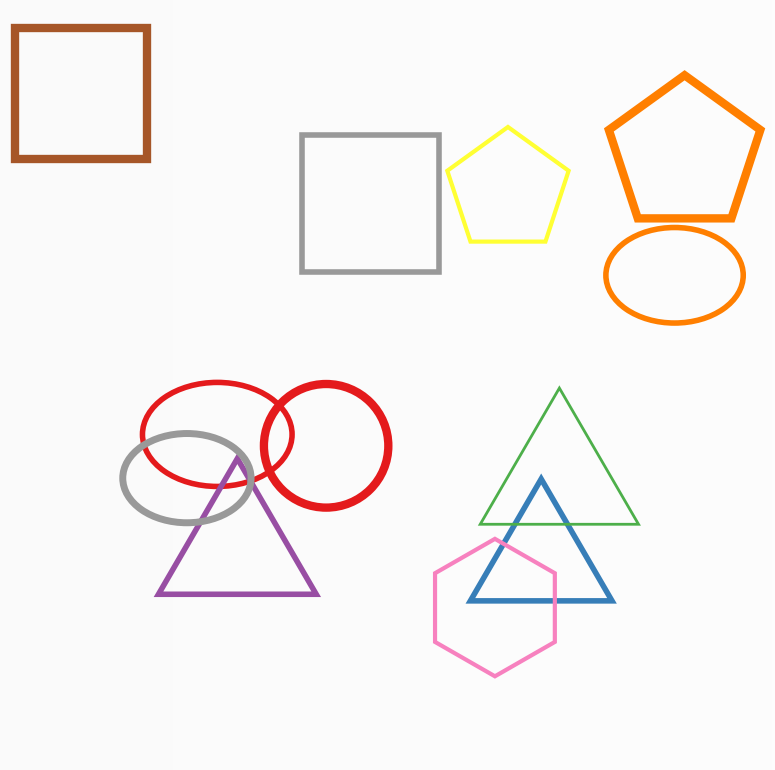[{"shape": "circle", "thickness": 3, "radius": 0.4, "center": [0.421, 0.421]}, {"shape": "oval", "thickness": 2, "radius": 0.48, "center": [0.28, 0.436]}, {"shape": "triangle", "thickness": 2, "radius": 0.53, "center": [0.698, 0.272]}, {"shape": "triangle", "thickness": 1, "radius": 0.59, "center": [0.722, 0.378]}, {"shape": "triangle", "thickness": 2, "radius": 0.59, "center": [0.306, 0.287]}, {"shape": "oval", "thickness": 2, "radius": 0.44, "center": [0.87, 0.643]}, {"shape": "pentagon", "thickness": 3, "radius": 0.51, "center": [0.883, 0.8]}, {"shape": "pentagon", "thickness": 1.5, "radius": 0.41, "center": [0.655, 0.753]}, {"shape": "square", "thickness": 3, "radius": 0.43, "center": [0.105, 0.878]}, {"shape": "hexagon", "thickness": 1.5, "radius": 0.45, "center": [0.639, 0.211]}, {"shape": "square", "thickness": 2, "radius": 0.44, "center": [0.478, 0.736]}, {"shape": "oval", "thickness": 2.5, "radius": 0.41, "center": [0.241, 0.379]}]